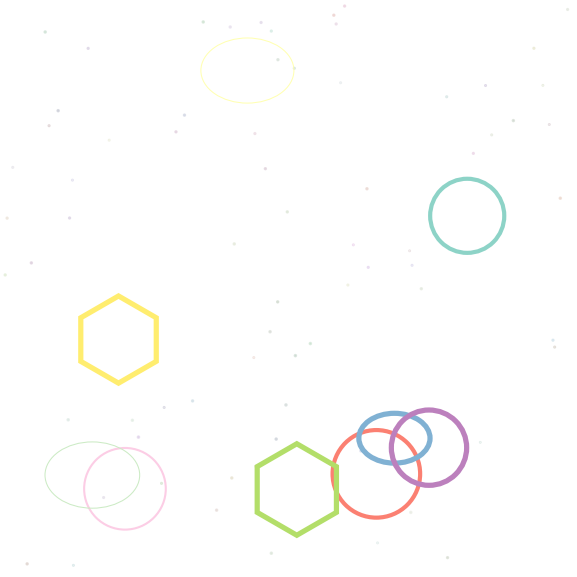[{"shape": "circle", "thickness": 2, "radius": 0.32, "center": [0.809, 0.625]}, {"shape": "oval", "thickness": 0.5, "radius": 0.4, "center": [0.428, 0.877]}, {"shape": "circle", "thickness": 2, "radius": 0.38, "center": [0.652, 0.179]}, {"shape": "oval", "thickness": 2.5, "radius": 0.31, "center": [0.683, 0.24]}, {"shape": "hexagon", "thickness": 2.5, "radius": 0.4, "center": [0.514, 0.152]}, {"shape": "circle", "thickness": 1, "radius": 0.35, "center": [0.216, 0.153]}, {"shape": "circle", "thickness": 2.5, "radius": 0.33, "center": [0.743, 0.224]}, {"shape": "oval", "thickness": 0.5, "radius": 0.41, "center": [0.16, 0.177]}, {"shape": "hexagon", "thickness": 2.5, "radius": 0.38, "center": [0.205, 0.411]}]